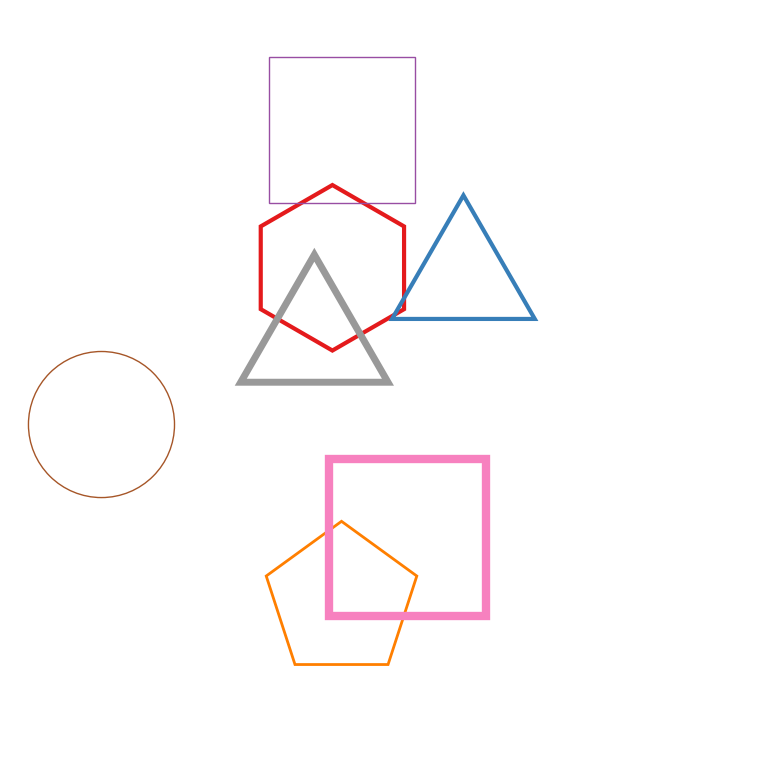[{"shape": "hexagon", "thickness": 1.5, "radius": 0.54, "center": [0.432, 0.652]}, {"shape": "triangle", "thickness": 1.5, "radius": 0.54, "center": [0.602, 0.639]}, {"shape": "square", "thickness": 0.5, "radius": 0.48, "center": [0.444, 0.831]}, {"shape": "pentagon", "thickness": 1, "radius": 0.51, "center": [0.444, 0.22]}, {"shape": "circle", "thickness": 0.5, "radius": 0.47, "center": [0.132, 0.449]}, {"shape": "square", "thickness": 3, "radius": 0.51, "center": [0.529, 0.302]}, {"shape": "triangle", "thickness": 2.5, "radius": 0.55, "center": [0.408, 0.559]}]